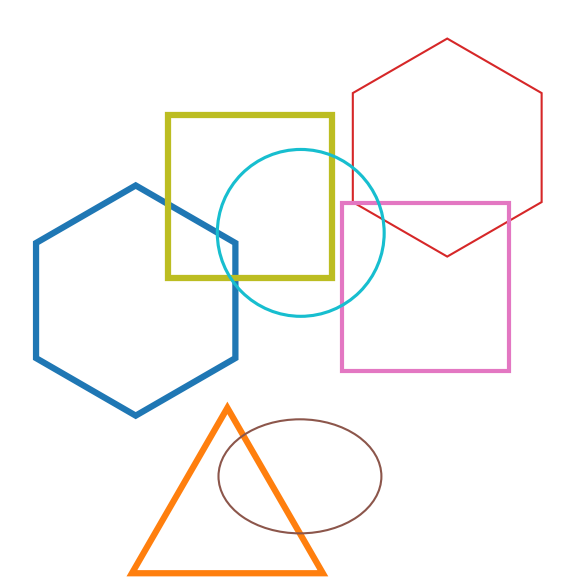[{"shape": "hexagon", "thickness": 3, "radius": 1.0, "center": [0.235, 0.479]}, {"shape": "triangle", "thickness": 3, "radius": 0.95, "center": [0.394, 0.102]}, {"shape": "hexagon", "thickness": 1, "radius": 0.94, "center": [0.774, 0.744]}, {"shape": "oval", "thickness": 1, "radius": 0.71, "center": [0.519, 0.174]}, {"shape": "square", "thickness": 2, "radius": 0.73, "center": [0.737, 0.502]}, {"shape": "square", "thickness": 3, "radius": 0.71, "center": [0.433, 0.659]}, {"shape": "circle", "thickness": 1.5, "radius": 0.72, "center": [0.521, 0.596]}]